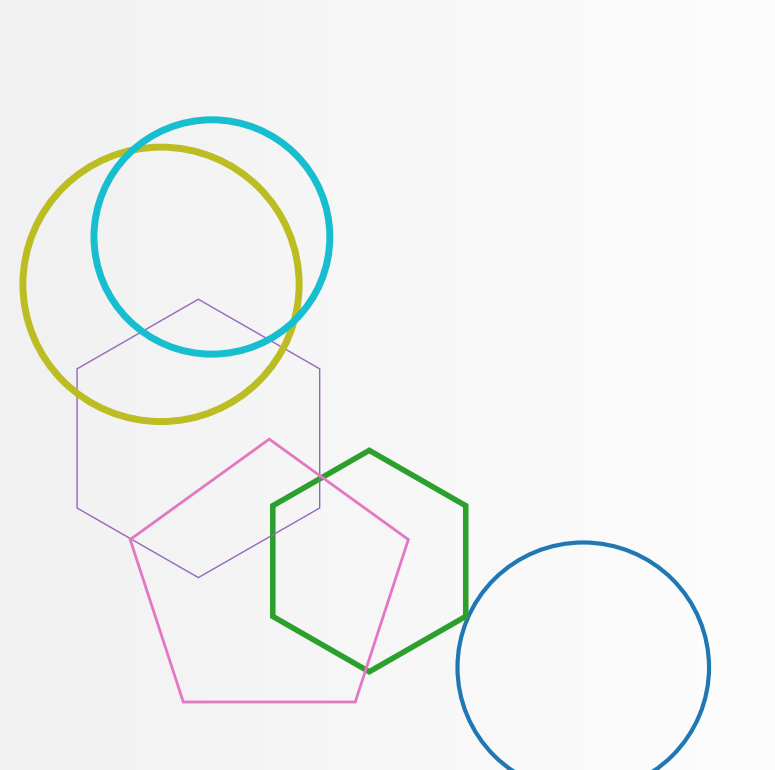[{"shape": "circle", "thickness": 1.5, "radius": 0.81, "center": [0.753, 0.133]}, {"shape": "hexagon", "thickness": 2, "radius": 0.72, "center": [0.476, 0.271]}, {"shape": "hexagon", "thickness": 0.5, "radius": 0.9, "center": [0.256, 0.431]}, {"shape": "pentagon", "thickness": 1, "radius": 0.94, "center": [0.347, 0.241]}, {"shape": "circle", "thickness": 2.5, "radius": 0.89, "center": [0.208, 0.631]}, {"shape": "circle", "thickness": 2.5, "radius": 0.76, "center": [0.273, 0.692]}]